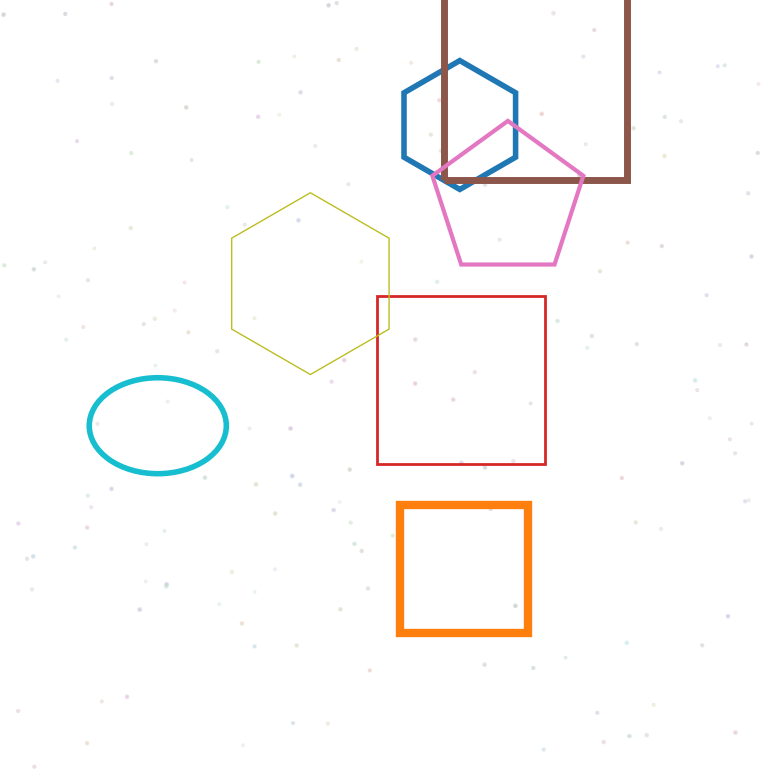[{"shape": "hexagon", "thickness": 2, "radius": 0.42, "center": [0.597, 0.838]}, {"shape": "square", "thickness": 3, "radius": 0.42, "center": [0.603, 0.261]}, {"shape": "square", "thickness": 1, "radius": 0.54, "center": [0.599, 0.507]}, {"shape": "square", "thickness": 2.5, "radius": 0.59, "center": [0.696, 0.884]}, {"shape": "pentagon", "thickness": 1.5, "radius": 0.52, "center": [0.66, 0.74]}, {"shape": "hexagon", "thickness": 0.5, "radius": 0.59, "center": [0.403, 0.632]}, {"shape": "oval", "thickness": 2, "radius": 0.45, "center": [0.205, 0.447]}]